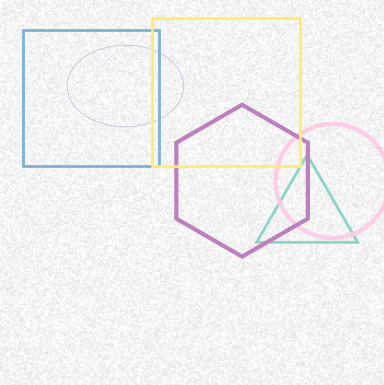[{"shape": "triangle", "thickness": 2, "radius": 0.76, "center": [0.798, 0.446]}, {"shape": "oval", "thickness": 0.5, "radius": 0.76, "center": [0.326, 0.777]}, {"shape": "square", "thickness": 2, "radius": 0.88, "center": [0.237, 0.745]}, {"shape": "circle", "thickness": 3, "radius": 0.74, "center": [0.864, 0.53]}, {"shape": "hexagon", "thickness": 3, "radius": 0.99, "center": [0.629, 0.531]}, {"shape": "square", "thickness": 2, "radius": 0.96, "center": [0.588, 0.76]}]